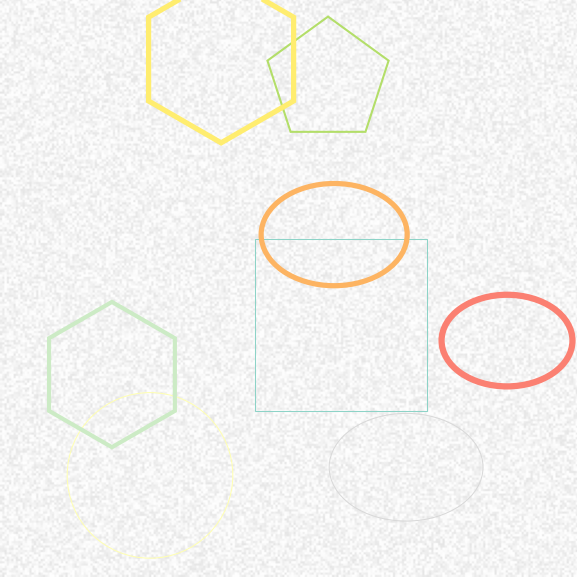[{"shape": "square", "thickness": 0.5, "radius": 0.74, "center": [0.591, 0.437]}, {"shape": "circle", "thickness": 0.5, "radius": 0.72, "center": [0.26, 0.176]}, {"shape": "oval", "thickness": 3, "radius": 0.57, "center": [0.878, 0.409]}, {"shape": "oval", "thickness": 2.5, "radius": 0.63, "center": [0.579, 0.593]}, {"shape": "pentagon", "thickness": 1, "radius": 0.55, "center": [0.568, 0.86]}, {"shape": "oval", "thickness": 0.5, "radius": 0.67, "center": [0.703, 0.19]}, {"shape": "hexagon", "thickness": 2, "radius": 0.63, "center": [0.194, 0.351]}, {"shape": "hexagon", "thickness": 2.5, "radius": 0.73, "center": [0.383, 0.897]}]